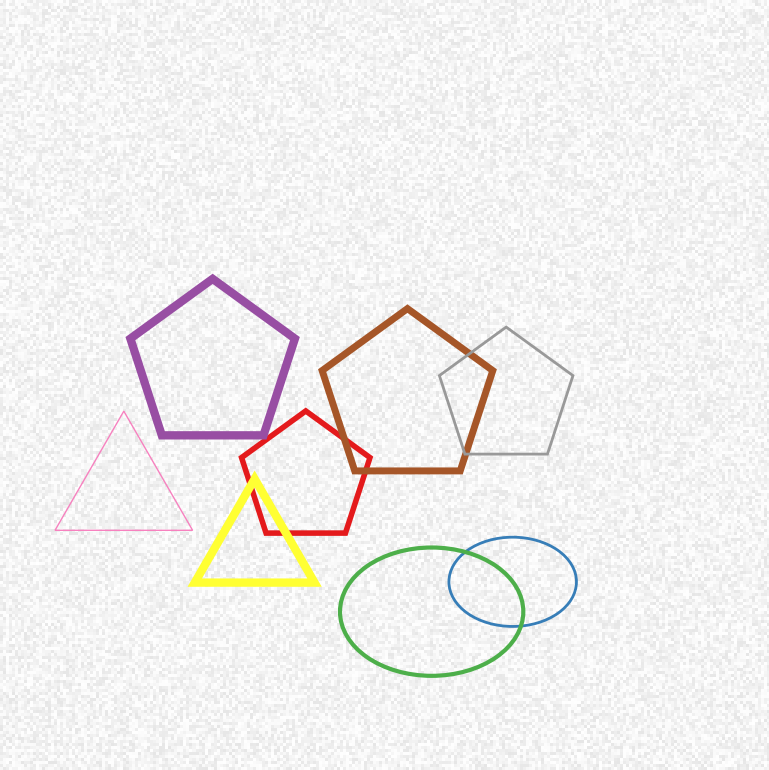[{"shape": "pentagon", "thickness": 2, "radius": 0.44, "center": [0.397, 0.379]}, {"shape": "oval", "thickness": 1, "radius": 0.41, "center": [0.666, 0.244]}, {"shape": "oval", "thickness": 1.5, "radius": 0.6, "center": [0.561, 0.206]}, {"shape": "pentagon", "thickness": 3, "radius": 0.56, "center": [0.276, 0.526]}, {"shape": "triangle", "thickness": 3, "radius": 0.45, "center": [0.331, 0.288]}, {"shape": "pentagon", "thickness": 2.5, "radius": 0.58, "center": [0.529, 0.483]}, {"shape": "triangle", "thickness": 0.5, "radius": 0.52, "center": [0.161, 0.363]}, {"shape": "pentagon", "thickness": 1, "radius": 0.46, "center": [0.657, 0.484]}]